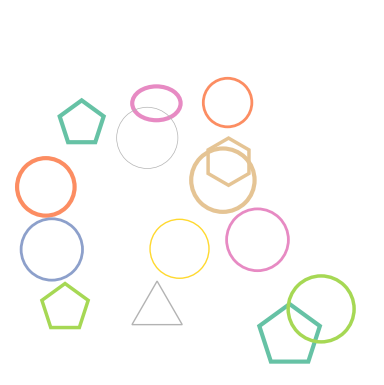[{"shape": "pentagon", "thickness": 3, "radius": 0.41, "center": [0.752, 0.128]}, {"shape": "pentagon", "thickness": 3, "radius": 0.3, "center": [0.212, 0.679]}, {"shape": "circle", "thickness": 3, "radius": 0.37, "center": [0.119, 0.515]}, {"shape": "circle", "thickness": 2, "radius": 0.32, "center": [0.591, 0.734]}, {"shape": "circle", "thickness": 2, "radius": 0.4, "center": [0.135, 0.352]}, {"shape": "oval", "thickness": 3, "radius": 0.31, "center": [0.406, 0.732]}, {"shape": "circle", "thickness": 2, "radius": 0.4, "center": [0.669, 0.377]}, {"shape": "pentagon", "thickness": 2.5, "radius": 0.32, "center": [0.169, 0.2]}, {"shape": "circle", "thickness": 2.5, "radius": 0.43, "center": [0.834, 0.198]}, {"shape": "circle", "thickness": 1, "radius": 0.38, "center": [0.466, 0.354]}, {"shape": "circle", "thickness": 3, "radius": 0.41, "center": [0.579, 0.532]}, {"shape": "hexagon", "thickness": 2.5, "radius": 0.31, "center": [0.594, 0.58]}, {"shape": "circle", "thickness": 0.5, "radius": 0.4, "center": [0.383, 0.642]}, {"shape": "triangle", "thickness": 1, "radius": 0.38, "center": [0.408, 0.194]}]